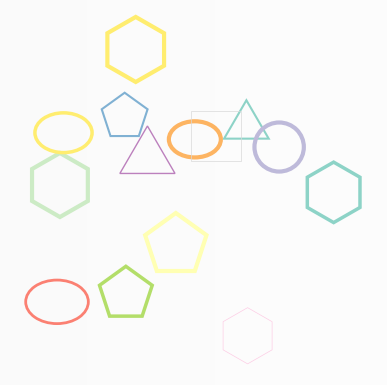[{"shape": "triangle", "thickness": 1.5, "radius": 0.33, "center": [0.636, 0.673]}, {"shape": "hexagon", "thickness": 2.5, "radius": 0.39, "center": [0.861, 0.5]}, {"shape": "pentagon", "thickness": 3, "radius": 0.42, "center": [0.454, 0.363]}, {"shape": "circle", "thickness": 3, "radius": 0.32, "center": [0.72, 0.618]}, {"shape": "oval", "thickness": 2, "radius": 0.4, "center": [0.147, 0.216]}, {"shape": "pentagon", "thickness": 1.5, "radius": 0.31, "center": [0.322, 0.697]}, {"shape": "oval", "thickness": 3, "radius": 0.34, "center": [0.503, 0.638]}, {"shape": "pentagon", "thickness": 2.5, "radius": 0.36, "center": [0.325, 0.237]}, {"shape": "hexagon", "thickness": 0.5, "radius": 0.37, "center": [0.639, 0.128]}, {"shape": "square", "thickness": 0.5, "radius": 0.32, "center": [0.558, 0.646]}, {"shape": "triangle", "thickness": 1, "radius": 0.41, "center": [0.38, 0.591]}, {"shape": "hexagon", "thickness": 3, "radius": 0.42, "center": [0.155, 0.519]}, {"shape": "oval", "thickness": 2.5, "radius": 0.37, "center": [0.164, 0.655]}, {"shape": "hexagon", "thickness": 3, "radius": 0.42, "center": [0.35, 0.872]}]